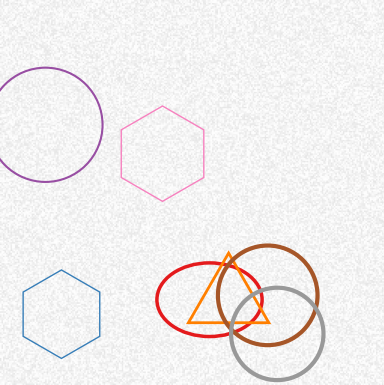[{"shape": "oval", "thickness": 2.5, "radius": 0.68, "center": [0.544, 0.222]}, {"shape": "hexagon", "thickness": 1, "radius": 0.57, "center": [0.16, 0.184]}, {"shape": "circle", "thickness": 1.5, "radius": 0.74, "center": [0.118, 0.676]}, {"shape": "triangle", "thickness": 2, "radius": 0.6, "center": [0.594, 0.222]}, {"shape": "circle", "thickness": 3, "radius": 0.65, "center": [0.695, 0.233]}, {"shape": "hexagon", "thickness": 1, "radius": 0.62, "center": [0.422, 0.601]}, {"shape": "circle", "thickness": 3, "radius": 0.6, "center": [0.72, 0.133]}]